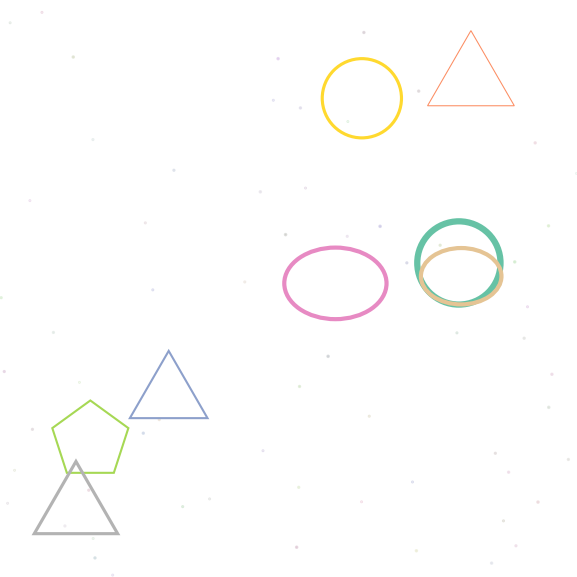[{"shape": "circle", "thickness": 3, "radius": 0.36, "center": [0.795, 0.544]}, {"shape": "triangle", "thickness": 0.5, "radius": 0.43, "center": [0.815, 0.859]}, {"shape": "triangle", "thickness": 1, "radius": 0.39, "center": [0.292, 0.314]}, {"shape": "oval", "thickness": 2, "radius": 0.44, "center": [0.581, 0.508]}, {"shape": "pentagon", "thickness": 1, "radius": 0.35, "center": [0.156, 0.236]}, {"shape": "circle", "thickness": 1.5, "radius": 0.34, "center": [0.627, 0.829]}, {"shape": "oval", "thickness": 2, "radius": 0.35, "center": [0.799, 0.521]}, {"shape": "triangle", "thickness": 1.5, "radius": 0.42, "center": [0.132, 0.117]}]